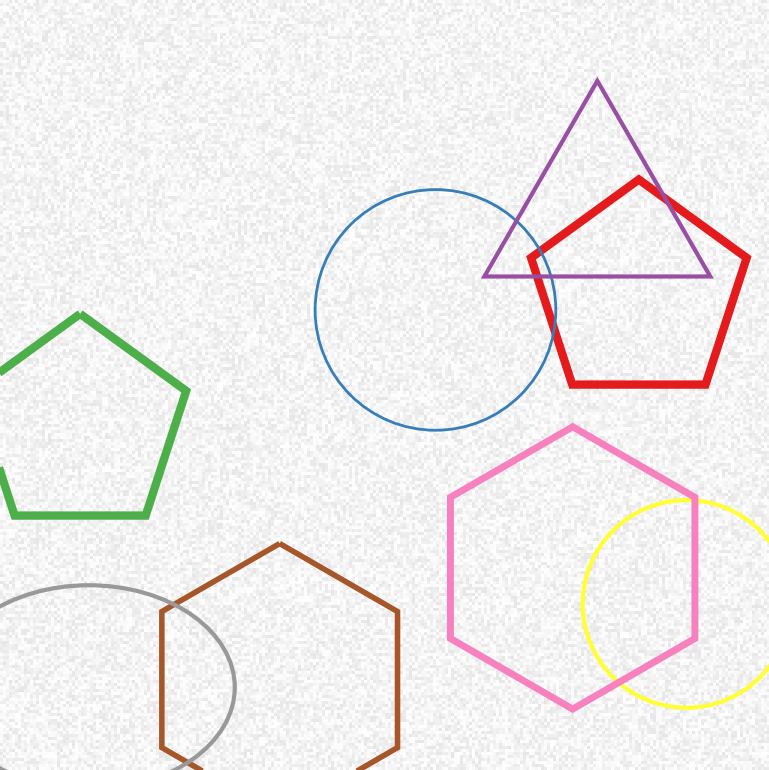[{"shape": "pentagon", "thickness": 3, "radius": 0.74, "center": [0.83, 0.62]}, {"shape": "circle", "thickness": 1, "radius": 0.78, "center": [0.566, 0.598]}, {"shape": "pentagon", "thickness": 3, "radius": 0.72, "center": [0.104, 0.448]}, {"shape": "triangle", "thickness": 1.5, "radius": 0.85, "center": [0.776, 0.726]}, {"shape": "circle", "thickness": 1.5, "radius": 0.67, "center": [0.892, 0.216]}, {"shape": "hexagon", "thickness": 2, "radius": 0.88, "center": [0.363, 0.117]}, {"shape": "hexagon", "thickness": 2.5, "radius": 0.92, "center": [0.744, 0.262]}, {"shape": "oval", "thickness": 1.5, "radius": 0.95, "center": [0.115, 0.107]}]